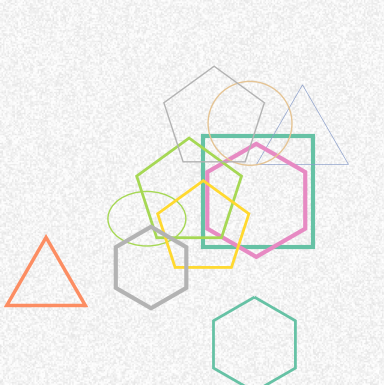[{"shape": "hexagon", "thickness": 2, "radius": 0.61, "center": [0.661, 0.105]}, {"shape": "square", "thickness": 3, "radius": 0.72, "center": [0.67, 0.503]}, {"shape": "triangle", "thickness": 2.5, "radius": 0.59, "center": [0.12, 0.265]}, {"shape": "triangle", "thickness": 0.5, "radius": 0.69, "center": [0.786, 0.642]}, {"shape": "hexagon", "thickness": 3, "radius": 0.73, "center": [0.666, 0.48]}, {"shape": "oval", "thickness": 1, "radius": 0.51, "center": [0.382, 0.432]}, {"shape": "pentagon", "thickness": 2, "radius": 0.72, "center": [0.491, 0.498]}, {"shape": "pentagon", "thickness": 2, "radius": 0.62, "center": [0.528, 0.406]}, {"shape": "circle", "thickness": 1, "radius": 0.54, "center": [0.649, 0.68]}, {"shape": "hexagon", "thickness": 3, "radius": 0.53, "center": [0.392, 0.305]}, {"shape": "pentagon", "thickness": 1, "radius": 0.69, "center": [0.556, 0.691]}]